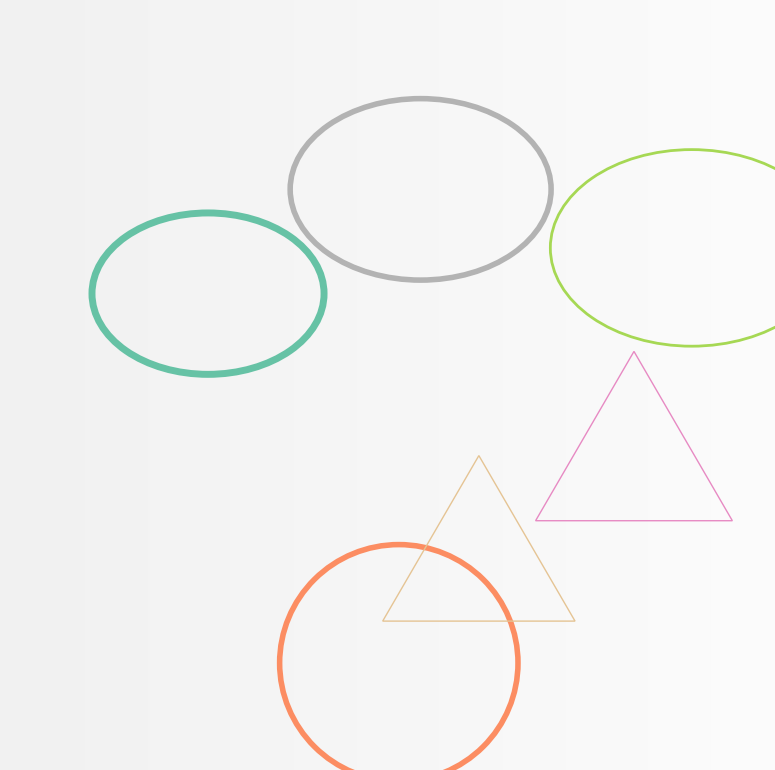[{"shape": "oval", "thickness": 2.5, "radius": 0.75, "center": [0.268, 0.619]}, {"shape": "circle", "thickness": 2, "radius": 0.77, "center": [0.515, 0.139]}, {"shape": "triangle", "thickness": 0.5, "radius": 0.73, "center": [0.818, 0.397]}, {"shape": "oval", "thickness": 1, "radius": 0.91, "center": [0.892, 0.678]}, {"shape": "triangle", "thickness": 0.5, "radius": 0.72, "center": [0.618, 0.265]}, {"shape": "oval", "thickness": 2, "radius": 0.84, "center": [0.543, 0.754]}]